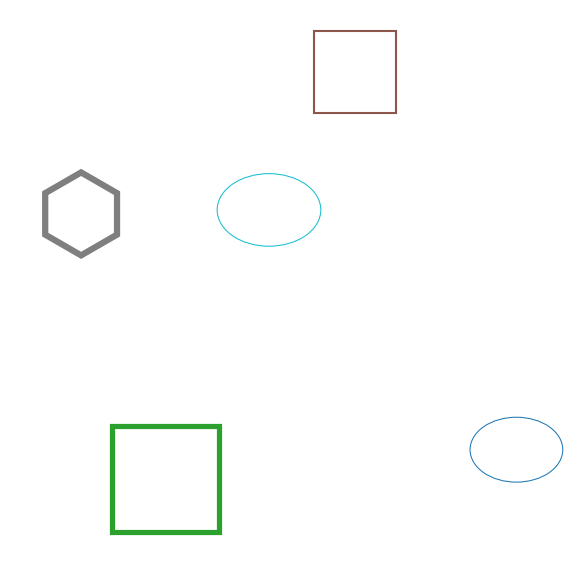[{"shape": "oval", "thickness": 0.5, "radius": 0.4, "center": [0.894, 0.22]}, {"shape": "square", "thickness": 2.5, "radius": 0.46, "center": [0.287, 0.17]}, {"shape": "square", "thickness": 1, "radius": 0.35, "center": [0.614, 0.874]}, {"shape": "hexagon", "thickness": 3, "radius": 0.36, "center": [0.14, 0.629]}, {"shape": "oval", "thickness": 0.5, "radius": 0.45, "center": [0.466, 0.636]}]